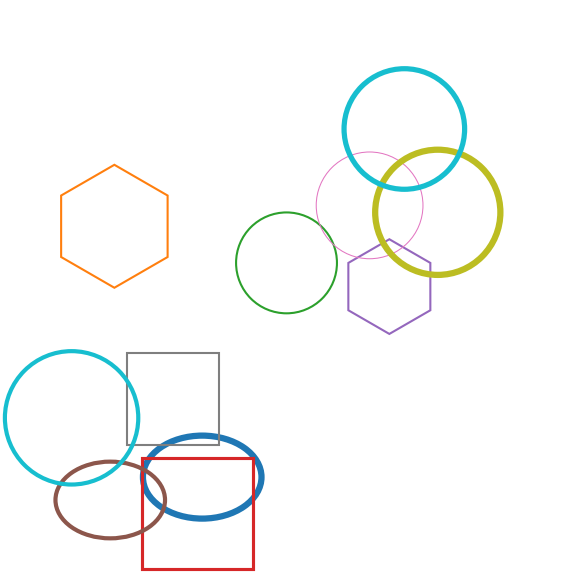[{"shape": "oval", "thickness": 3, "radius": 0.51, "center": [0.35, 0.173]}, {"shape": "hexagon", "thickness": 1, "radius": 0.53, "center": [0.198, 0.607]}, {"shape": "circle", "thickness": 1, "radius": 0.44, "center": [0.496, 0.544]}, {"shape": "square", "thickness": 1.5, "radius": 0.48, "center": [0.342, 0.11]}, {"shape": "hexagon", "thickness": 1, "radius": 0.41, "center": [0.674, 0.503]}, {"shape": "oval", "thickness": 2, "radius": 0.47, "center": [0.191, 0.133]}, {"shape": "circle", "thickness": 0.5, "radius": 0.46, "center": [0.64, 0.644]}, {"shape": "square", "thickness": 1, "radius": 0.4, "center": [0.299, 0.308]}, {"shape": "circle", "thickness": 3, "radius": 0.54, "center": [0.758, 0.632]}, {"shape": "circle", "thickness": 2.5, "radius": 0.52, "center": [0.7, 0.776]}, {"shape": "circle", "thickness": 2, "radius": 0.58, "center": [0.124, 0.276]}]